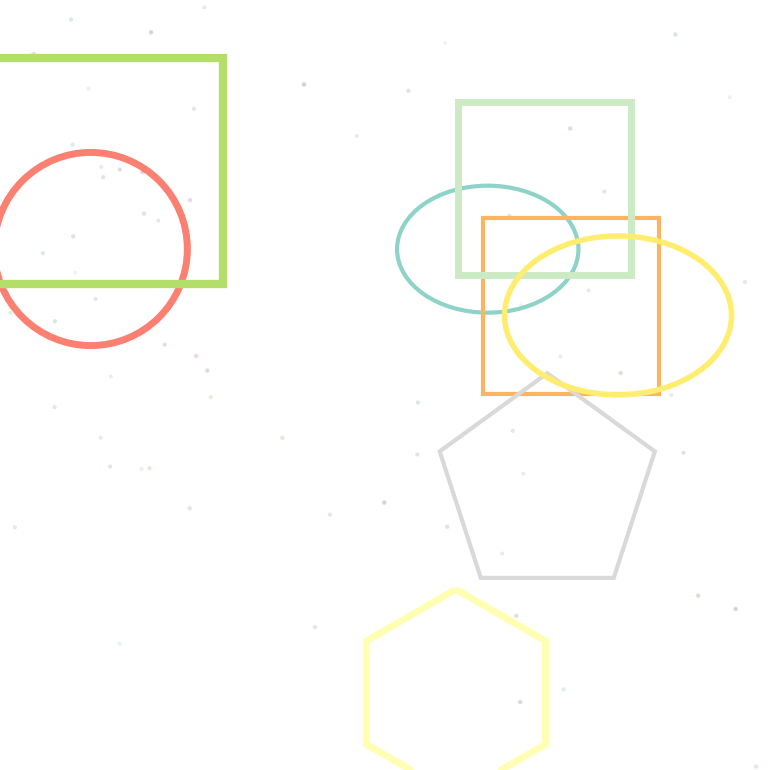[{"shape": "oval", "thickness": 1.5, "radius": 0.59, "center": [0.633, 0.676]}, {"shape": "hexagon", "thickness": 2.5, "radius": 0.67, "center": [0.592, 0.1]}, {"shape": "circle", "thickness": 2.5, "radius": 0.63, "center": [0.118, 0.677]}, {"shape": "square", "thickness": 1.5, "radius": 0.57, "center": [0.742, 0.603]}, {"shape": "square", "thickness": 3, "radius": 0.73, "center": [0.143, 0.778]}, {"shape": "pentagon", "thickness": 1.5, "radius": 0.73, "center": [0.711, 0.368]}, {"shape": "square", "thickness": 2.5, "radius": 0.56, "center": [0.707, 0.755]}, {"shape": "oval", "thickness": 2, "radius": 0.74, "center": [0.803, 0.59]}]